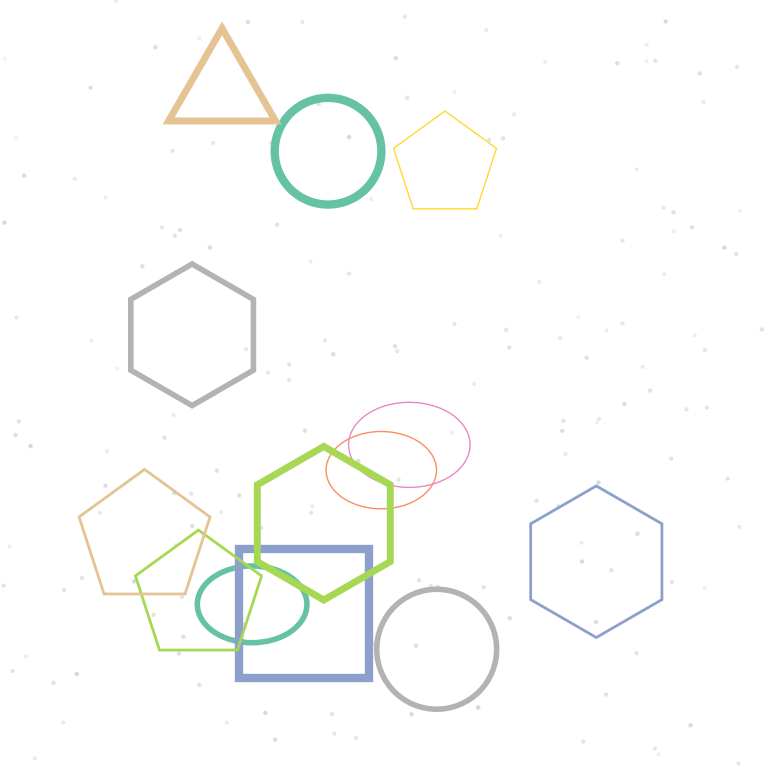[{"shape": "oval", "thickness": 2, "radius": 0.36, "center": [0.327, 0.215]}, {"shape": "circle", "thickness": 3, "radius": 0.35, "center": [0.426, 0.804]}, {"shape": "oval", "thickness": 0.5, "radius": 0.36, "center": [0.495, 0.389]}, {"shape": "hexagon", "thickness": 1, "radius": 0.49, "center": [0.774, 0.271]}, {"shape": "square", "thickness": 3, "radius": 0.42, "center": [0.395, 0.204]}, {"shape": "oval", "thickness": 0.5, "radius": 0.39, "center": [0.532, 0.422]}, {"shape": "hexagon", "thickness": 2.5, "radius": 0.5, "center": [0.421, 0.32]}, {"shape": "pentagon", "thickness": 1, "radius": 0.43, "center": [0.258, 0.225]}, {"shape": "pentagon", "thickness": 0.5, "radius": 0.35, "center": [0.578, 0.786]}, {"shape": "triangle", "thickness": 2.5, "radius": 0.4, "center": [0.288, 0.883]}, {"shape": "pentagon", "thickness": 1, "radius": 0.45, "center": [0.188, 0.301]}, {"shape": "hexagon", "thickness": 2, "radius": 0.46, "center": [0.25, 0.565]}, {"shape": "circle", "thickness": 2, "radius": 0.39, "center": [0.567, 0.157]}]